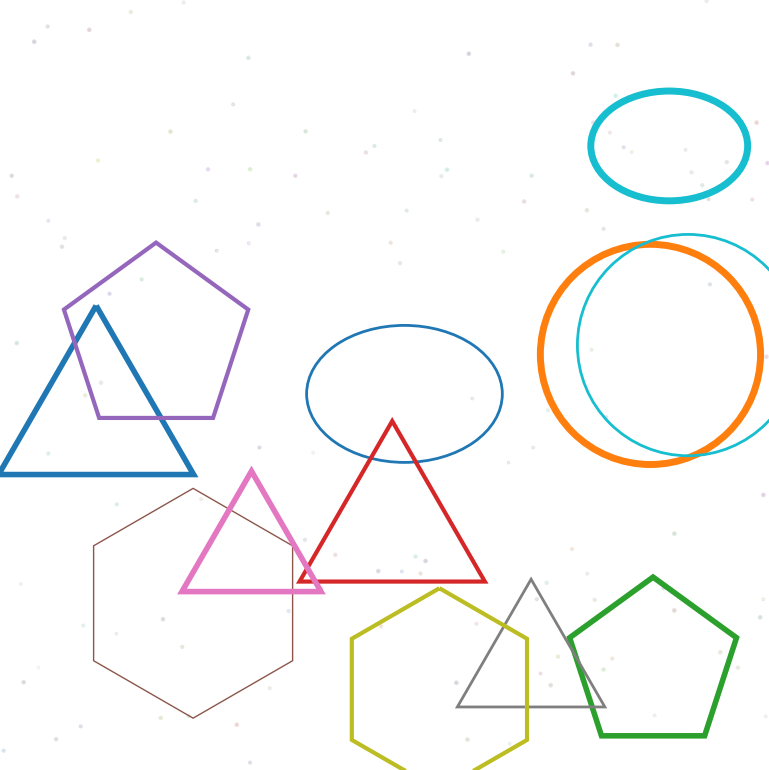[{"shape": "oval", "thickness": 1, "radius": 0.64, "center": [0.525, 0.488]}, {"shape": "triangle", "thickness": 2, "radius": 0.73, "center": [0.125, 0.457]}, {"shape": "circle", "thickness": 2.5, "radius": 0.71, "center": [0.845, 0.54]}, {"shape": "pentagon", "thickness": 2, "radius": 0.57, "center": [0.848, 0.137]}, {"shape": "triangle", "thickness": 1.5, "radius": 0.69, "center": [0.509, 0.314]}, {"shape": "pentagon", "thickness": 1.5, "radius": 0.63, "center": [0.203, 0.559]}, {"shape": "hexagon", "thickness": 0.5, "radius": 0.75, "center": [0.251, 0.217]}, {"shape": "triangle", "thickness": 2, "radius": 0.52, "center": [0.327, 0.284]}, {"shape": "triangle", "thickness": 1, "radius": 0.55, "center": [0.69, 0.137]}, {"shape": "hexagon", "thickness": 1.5, "radius": 0.66, "center": [0.571, 0.105]}, {"shape": "circle", "thickness": 1, "radius": 0.72, "center": [0.894, 0.552]}, {"shape": "oval", "thickness": 2.5, "radius": 0.51, "center": [0.869, 0.81]}]